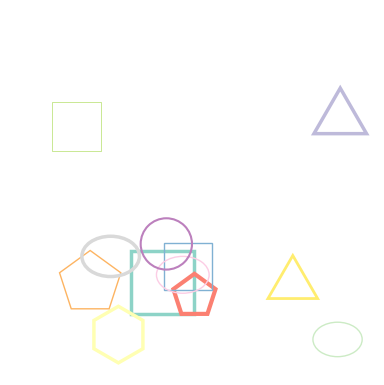[{"shape": "square", "thickness": 2.5, "radius": 0.41, "center": [0.422, 0.266]}, {"shape": "hexagon", "thickness": 2.5, "radius": 0.37, "center": [0.308, 0.131]}, {"shape": "triangle", "thickness": 2.5, "radius": 0.39, "center": [0.884, 0.692]}, {"shape": "pentagon", "thickness": 3, "radius": 0.29, "center": [0.505, 0.231]}, {"shape": "square", "thickness": 1, "radius": 0.31, "center": [0.489, 0.308]}, {"shape": "pentagon", "thickness": 1, "radius": 0.42, "center": [0.234, 0.266]}, {"shape": "square", "thickness": 0.5, "radius": 0.32, "center": [0.198, 0.672]}, {"shape": "oval", "thickness": 1, "radius": 0.34, "center": [0.475, 0.286]}, {"shape": "oval", "thickness": 2.5, "radius": 0.37, "center": [0.287, 0.334]}, {"shape": "circle", "thickness": 1.5, "radius": 0.33, "center": [0.432, 0.366]}, {"shape": "oval", "thickness": 1, "radius": 0.32, "center": [0.877, 0.118]}, {"shape": "triangle", "thickness": 2, "radius": 0.37, "center": [0.761, 0.262]}]